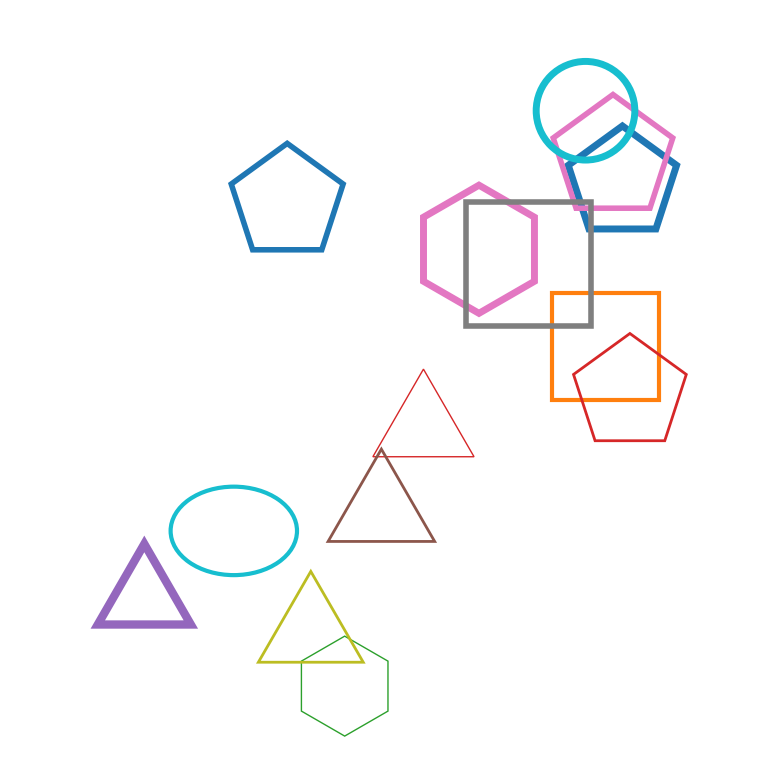[{"shape": "pentagon", "thickness": 2, "radius": 0.38, "center": [0.373, 0.737]}, {"shape": "pentagon", "thickness": 2.5, "radius": 0.37, "center": [0.808, 0.762]}, {"shape": "square", "thickness": 1.5, "radius": 0.35, "center": [0.787, 0.55]}, {"shape": "hexagon", "thickness": 0.5, "radius": 0.32, "center": [0.448, 0.109]}, {"shape": "triangle", "thickness": 0.5, "radius": 0.38, "center": [0.55, 0.445]}, {"shape": "pentagon", "thickness": 1, "radius": 0.38, "center": [0.818, 0.49]}, {"shape": "triangle", "thickness": 3, "radius": 0.35, "center": [0.187, 0.224]}, {"shape": "triangle", "thickness": 1, "radius": 0.4, "center": [0.495, 0.337]}, {"shape": "hexagon", "thickness": 2.5, "radius": 0.42, "center": [0.622, 0.676]}, {"shape": "pentagon", "thickness": 2, "radius": 0.41, "center": [0.796, 0.796]}, {"shape": "square", "thickness": 2, "radius": 0.4, "center": [0.686, 0.657]}, {"shape": "triangle", "thickness": 1, "radius": 0.39, "center": [0.404, 0.179]}, {"shape": "circle", "thickness": 2.5, "radius": 0.32, "center": [0.76, 0.856]}, {"shape": "oval", "thickness": 1.5, "radius": 0.41, "center": [0.304, 0.311]}]